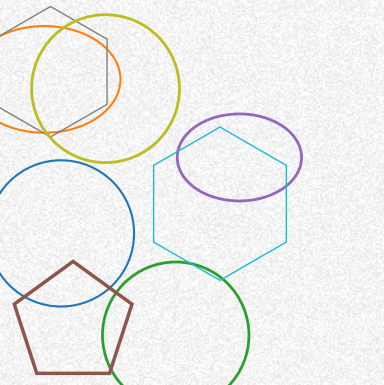[{"shape": "circle", "thickness": 1.5, "radius": 0.95, "center": [0.158, 0.394]}, {"shape": "oval", "thickness": 1.5, "radius": 0.99, "center": [0.115, 0.794]}, {"shape": "circle", "thickness": 2, "radius": 0.95, "center": [0.456, 0.129]}, {"shape": "oval", "thickness": 2, "radius": 0.81, "center": [0.622, 0.591]}, {"shape": "pentagon", "thickness": 2.5, "radius": 0.8, "center": [0.19, 0.16]}, {"shape": "hexagon", "thickness": 1, "radius": 0.85, "center": [0.131, 0.814]}, {"shape": "circle", "thickness": 2, "radius": 0.96, "center": [0.274, 0.77]}, {"shape": "hexagon", "thickness": 1, "radius": 1.0, "center": [0.571, 0.471]}]